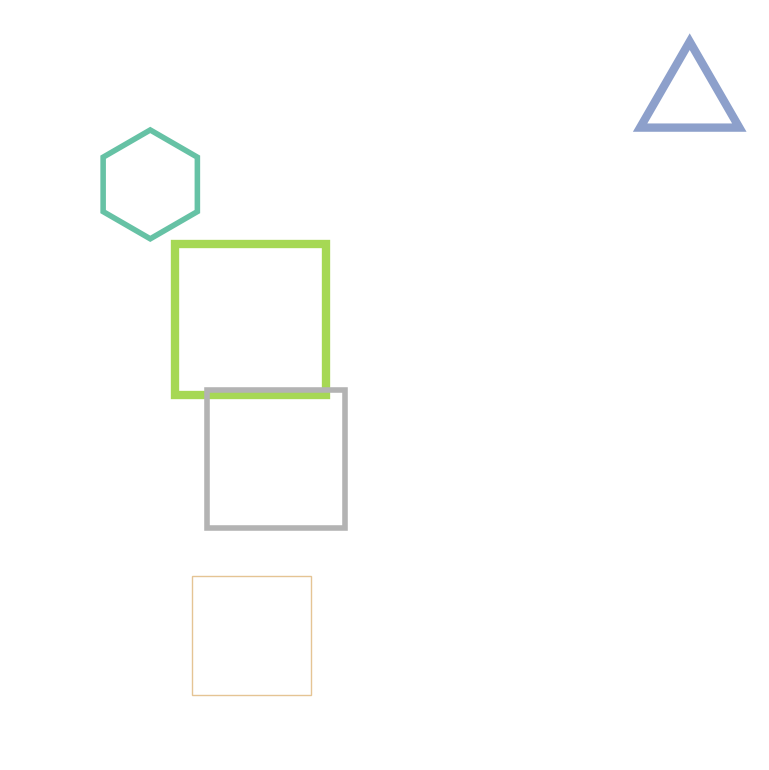[{"shape": "hexagon", "thickness": 2, "radius": 0.35, "center": [0.195, 0.761]}, {"shape": "triangle", "thickness": 3, "radius": 0.37, "center": [0.896, 0.871]}, {"shape": "square", "thickness": 3, "radius": 0.49, "center": [0.325, 0.585]}, {"shape": "square", "thickness": 0.5, "radius": 0.39, "center": [0.327, 0.175]}, {"shape": "square", "thickness": 2, "radius": 0.45, "center": [0.358, 0.404]}]